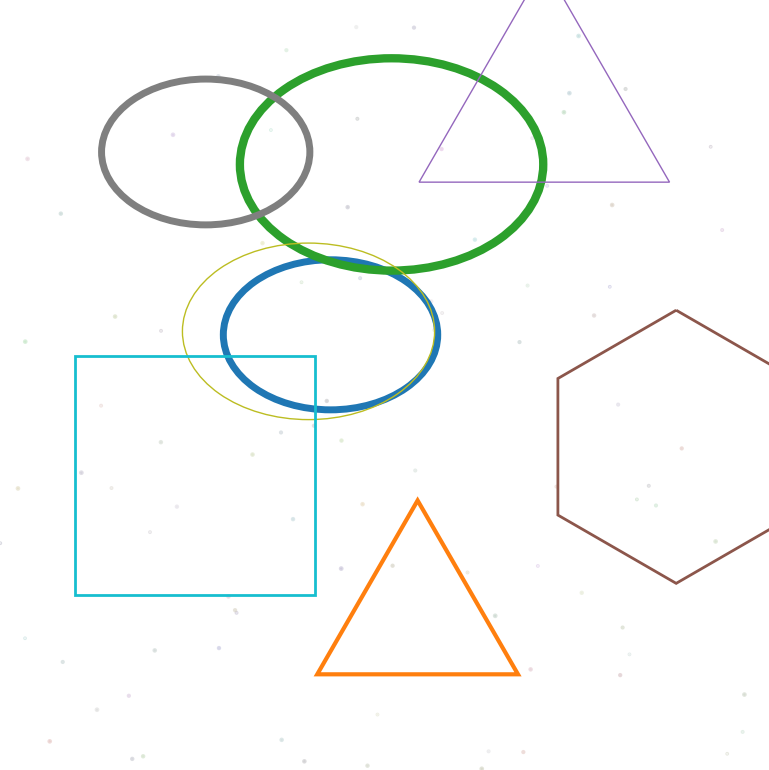[{"shape": "oval", "thickness": 2.5, "radius": 0.7, "center": [0.429, 0.565]}, {"shape": "triangle", "thickness": 1.5, "radius": 0.75, "center": [0.542, 0.2]}, {"shape": "oval", "thickness": 3, "radius": 0.98, "center": [0.509, 0.786]}, {"shape": "triangle", "thickness": 0.5, "radius": 0.94, "center": [0.707, 0.857]}, {"shape": "hexagon", "thickness": 1, "radius": 0.89, "center": [0.878, 0.42]}, {"shape": "oval", "thickness": 2.5, "radius": 0.68, "center": [0.267, 0.803]}, {"shape": "oval", "thickness": 0.5, "radius": 0.82, "center": [0.401, 0.57]}, {"shape": "square", "thickness": 1, "radius": 0.78, "center": [0.253, 0.382]}]